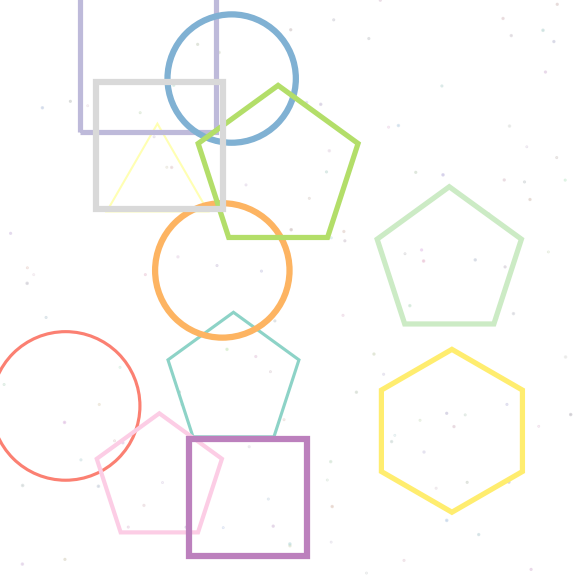[{"shape": "pentagon", "thickness": 1.5, "radius": 0.6, "center": [0.404, 0.339]}, {"shape": "triangle", "thickness": 1, "radius": 0.51, "center": [0.273, 0.684]}, {"shape": "square", "thickness": 2.5, "radius": 0.59, "center": [0.256, 0.888]}, {"shape": "circle", "thickness": 1.5, "radius": 0.64, "center": [0.114, 0.296]}, {"shape": "circle", "thickness": 3, "radius": 0.56, "center": [0.401, 0.863]}, {"shape": "circle", "thickness": 3, "radius": 0.58, "center": [0.385, 0.531]}, {"shape": "pentagon", "thickness": 2.5, "radius": 0.73, "center": [0.482, 0.706]}, {"shape": "pentagon", "thickness": 2, "radius": 0.57, "center": [0.276, 0.169]}, {"shape": "square", "thickness": 3, "radius": 0.55, "center": [0.277, 0.748]}, {"shape": "square", "thickness": 3, "radius": 0.51, "center": [0.429, 0.138]}, {"shape": "pentagon", "thickness": 2.5, "radius": 0.66, "center": [0.778, 0.544]}, {"shape": "hexagon", "thickness": 2.5, "radius": 0.71, "center": [0.783, 0.253]}]